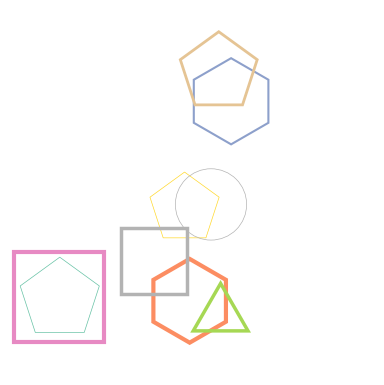[{"shape": "pentagon", "thickness": 0.5, "radius": 0.54, "center": [0.155, 0.224]}, {"shape": "hexagon", "thickness": 3, "radius": 0.54, "center": [0.493, 0.219]}, {"shape": "hexagon", "thickness": 1.5, "radius": 0.56, "center": [0.6, 0.737]}, {"shape": "square", "thickness": 3, "radius": 0.59, "center": [0.153, 0.228]}, {"shape": "triangle", "thickness": 2.5, "radius": 0.41, "center": [0.573, 0.182]}, {"shape": "pentagon", "thickness": 0.5, "radius": 0.47, "center": [0.479, 0.459]}, {"shape": "pentagon", "thickness": 2, "radius": 0.52, "center": [0.568, 0.813]}, {"shape": "circle", "thickness": 0.5, "radius": 0.46, "center": [0.548, 0.469]}, {"shape": "square", "thickness": 2.5, "radius": 0.43, "center": [0.4, 0.322]}]